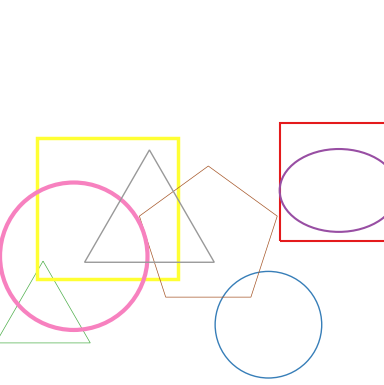[{"shape": "square", "thickness": 1.5, "radius": 0.77, "center": [0.881, 0.527]}, {"shape": "circle", "thickness": 1, "radius": 0.69, "center": [0.697, 0.157]}, {"shape": "triangle", "thickness": 0.5, "radius": 0.71, "center": [0.112, 0.18]}, {"shape": "oval", "thickness": 1.5, "radius": 0.77, "center": [0.88, 0.505]}, {"shape": "square", "thickness": 2.5, "radius": 0.92, "center": [0.278, 0.459]}, {"shape": "pentagon", "thickness": 0.5, "radius": 0.94, "center": [0.541, 0.381]}, {"shape": "circle", "thickness": 3, "radius": 0.96, "center": [0.192, 0.334]}, {"shape": "triangle", "thickness": 1, "radius": 0.97, "center": [0.388, 0.416]}]